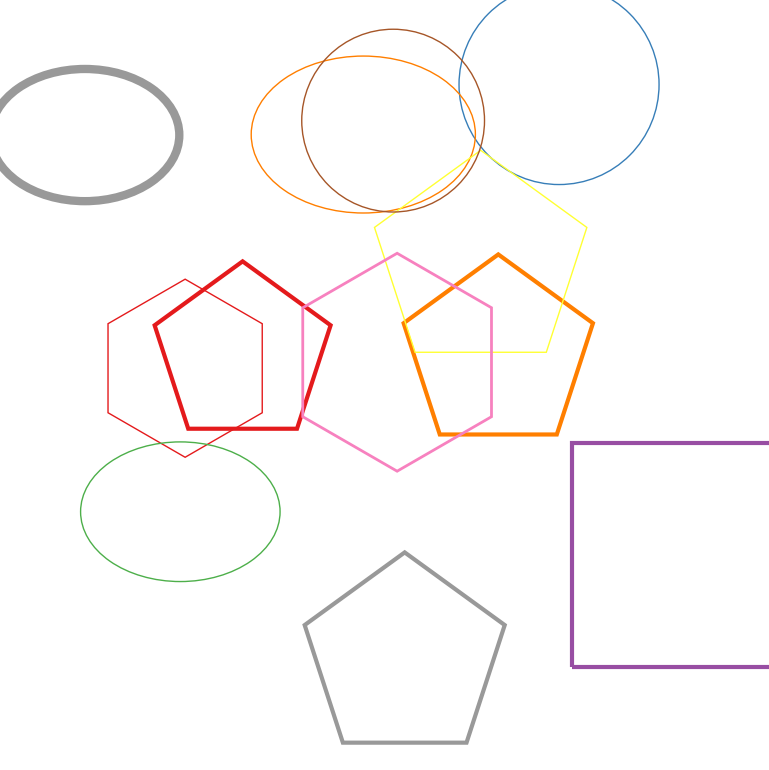[{"shape": "hexagon", "thickness": 0.5, "radius": 0.58, "center": [0.24, 0.522]}, {"shape": "pentagon", "thickness": 1.5, "radius": 0.6, "center": [0.315, 0.54]}, {"shape": "circle", "thickness": 0.5, "radius": 0.65, "center": [0.726, 0.89]}, {"shape": "oval", "thickness": 0.5, "radius": 0.65, "center": [0.234, 0.335]}, {"shape": "square", "thickness": 1.5, "radius": 0.73, "center": [0.888, 0.279]}, {"shape": "oval", "thickness": 0.5, "radius": 0.73, "center": [0.472, 0.825]}, {"shape": "pentagon", "thickness": 1.5, "radius": 0.65, "center": [0.647, 0.54]}, {"shape": "pentagon", "thickness": 0.5, "radius": 0.73, "center": [0.624, 0.66]}, {"shape": "circle", "thickness": 0.5, "radius": 0.59, "center": [0.511, 0.843]}, {"shape": "hexagon", "thickness": 1, "radius": 0.71, "center": [0.516, 0.53]}, {"shape": "oval", "thickness": 3, "radius": 0.61, "center": [0.11, 0.825]}, {"shape": "pentagon", "thickness": 1.5, "radius": 0.68, "center": [0.526, 0.146]}]